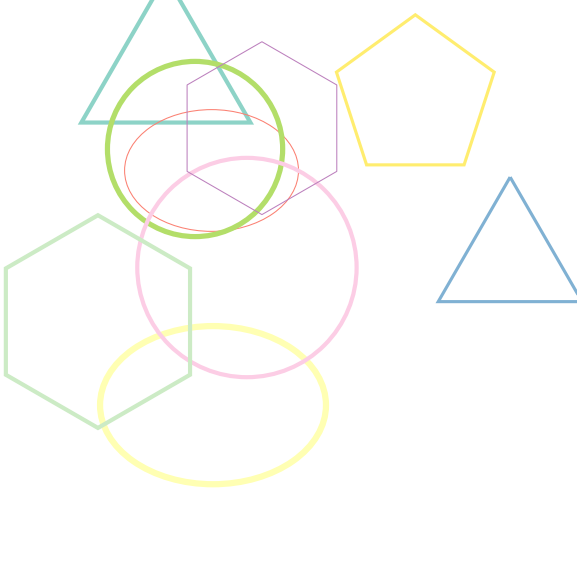[{"shape": "triangle", "thickness": 2, "radius": 0.85, "center": [0.287, 0.871]}, {"shape": "oval", "thickness": 3, "radius": 0.98, "center": [0.369, 0.298]}, {"shape": "oval", "thickness": 0.5, "radius": 0.75, "center": [0.366, 0.704]}, {"shape": "triangle", "thickness": 1.5, "radius": 0.72, "center": [0.883, 0.549]}, {"shape": "circle", "thickness": 2.5, "radius": 0.76, "center": [0.338, 0.741]}, {"shape": "circle", "thickness": 2, "radius": 0.95, "center": [0.428, 0.536]}, {"shape": "hexagon", "thickness": 0.5, "radius": 0.75, "center": [0.454, 0.777]}, {"shape": "hexagon", "thickness": 2, "radius": 0.92, "center": [0.17, 0.442]}, {"shape": "pentagon", "thickness": 1.5, "radius": 0.72, "center": [0.719, 0.83]}]